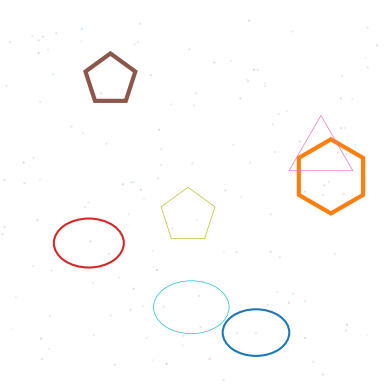[{"shape": "oval", "thickness": 1.5, "radius": 0.43, "center": [0.665, 0.136]}, {"shape": "hexagon", "thickness": 3, "radius": 0.48, "center": [0.86, 0.542]}, {"shape": "oval", "thickness": 1.5, "radius": 0.45, "center": [0.231, 0.369]}, {"shape": "pentagon", "thickness": 3, "radius": 0.34, "center": [0.287, 0.793]}, {"shape": "triangle", "thickness": 0.5, "radius": 0.48, "center": [0.834, 0.604]}, {"shape": "pentagon", "thickness": 0.5, "radius": 0.37, "center": [0.488, 0.44]}, {"shape": "oval", "thickness": 0.5, "radius": 0.49, "center": [0.497, 0.202]}]